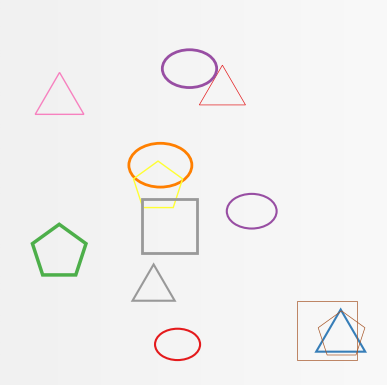[{"shape": "triangle", "thickness": 0.5, "radius": 0.34, "center": [0.574, 0.762]}, {"shape": "oval", "thickness": 1.5, "radius": 0.29, "center": [0.458, 0.105]}, {"shape": "triangle", "thickness": 1.5, "radius": 0.37, "center": [0.879, 0.123]}, {"shape": "pentagon", "thickness": 2.5, "radius": 0.36, "center": [0.153, 0.345]}, {"shape": "oval", "thickness": 2, "radius": 0.35, "center": [0.489, 0.822]}, {"shape": "oval", "thickness": 1.5, "radius": 0.32, "center": [0.65, 0.451]}, {"shape": "oval", "thickness": 2, "radius": 0.41, "center": [0.414, 0.571]}, {"shape": "pentagon", "thickness": 1, "radius": 0.33, "center": [0.408, 0.515]}, {"shape": "pentagon", "thickness": 0.5, "radius": 0.32, "center": [0.881, 0.129]}, {"shape": "square", "thickness": 0.5, "radius": 0.39, "center": [0.845, 0.141]}, {"shape": "triangle", "thickness": 1, "radius": 0.36, "center": [0.154, 0.739]}, {"shape": "triangle", "thickness": 1.5, "radius": 0.31, "center": [0.396, 0.25]}, {"shape": "square", "thickness": 2, "radius": 0.35, "center": [0.437, 0.412]}]